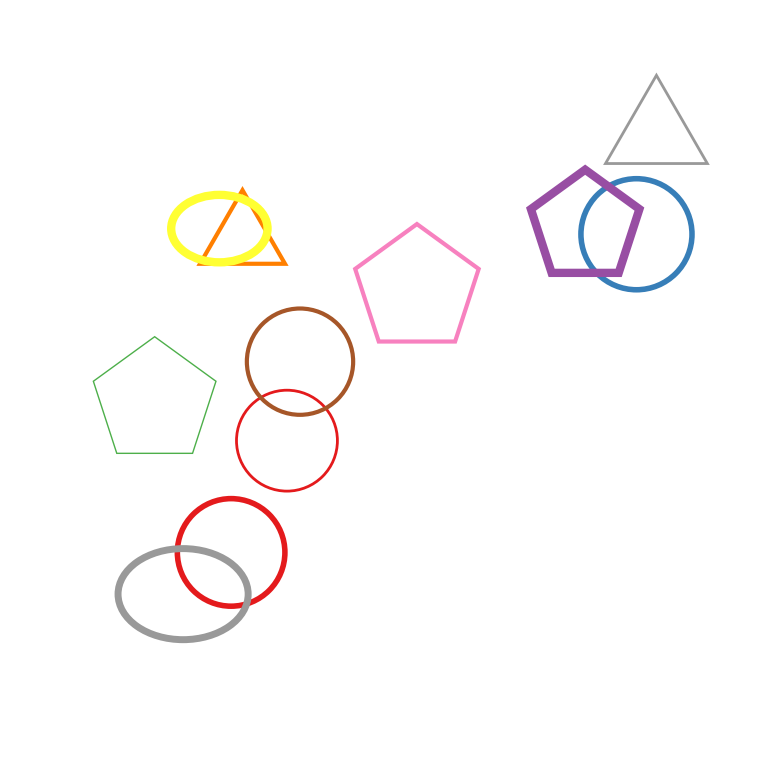[{"shape": "circle", "thickness": 2, "radius": 0.35, "center": [0.3, 0.283]}, {"shape": "circle", "thickness": 1, "radius": 0.33, "center": [0.373, 0.428]}, {"shape": "circle", "thickness": 2, "radius": 0.36, "center": [0.827, 0.696]}, {"shape": "pentagon", "thickness": 0.5, "radius": 0.42, "center": [0.201, 0.479]}, {"shape": "pentagon", "thickness": 3, "radius": 0.37, "center": [0.76, 0.706]}, {"shape": "triangle", "thickness": 1.5, "radius": 0.32, "center": [0.315, 0.689]}, {"shape": "oval", "thickness": 3, "radius": 0.31, "center": [0.285, 0.703]}, {"shape": "circle", "thickness": 1.5, "radius": 0.35, "center": [0.39, 0.53]}, {"shape": "pentagon", "thickness": 1.5, "radius": 0.42, "center": [0.541, 0.625]}, {"shape": "oval", "thickness": 2.5, "radius": 0.42, "center": [0.238, 0.228]}, {"shape": "triangle", "thickness": 1, "radius": 0.38, "center": [0.853, 0.826]}]